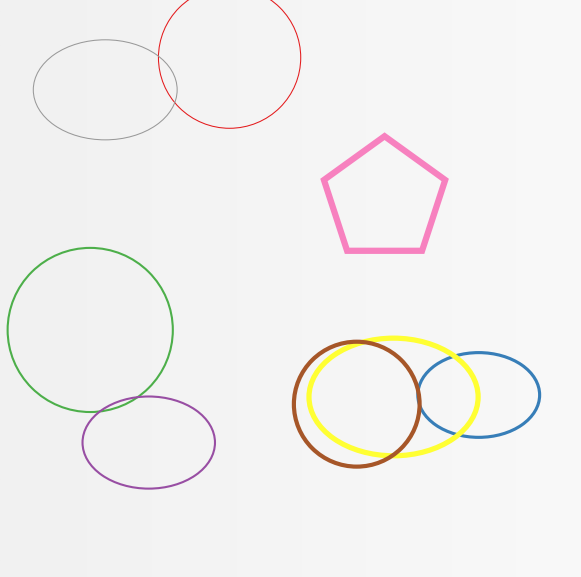[{"shape": "circle", "thickness": 0.5, "radius": 0.61, "center": [0.395, 0.899]}, {"shape": "oval", "thickness": 1.5, "radius": 0.52, "center": [0.824, 0.315]}, {"shape": "circle", "thickness": 1, "radius": 0.71, "center": [0.155, 0.428]}, {"shape": "oval", "thickness": 1, "radius": 0.57, "center": [0.256, 0.233]}, {"shape": "oval", "thickness": 2.5, "radius": 0.73, "center": [0.677, 0.312]}, {"shape": "circle", "thickness": 2, "radius": 0.54, "center": [0.614, 0.299]}, {"shape": "pentagon", "thickness": 3, "radius": 0.55, "center": [0.662, 0.654]}, {"shape": "oval", "thickness": 0.5, "radius": 0.62, "center": [0.181, 0.844]}]